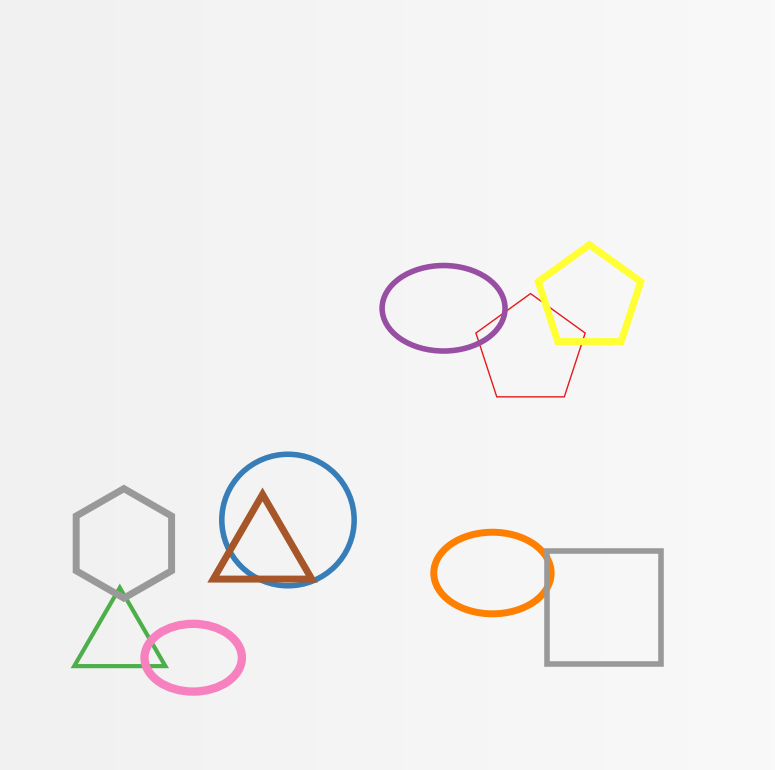[{"shape": "pentagon", "thickness": 0.5, "radius": 0.37, "center": [0.685, 0.545]}, {"shape": "circle", "thickness": 2, "radius": 0.43, "center": [0.372, 0.325]}, {"shape": "triangle", "thickness": 1.5, "radius": 0.34, "center": [0.155, 0.169]}, {"shape": "oval", "thickness": 2, "radius": 0.4, "center": [0.572, 0.6]}, {"shape": "oval", "thickness": 2.5, "radius": 0.38, "center": [0.635, 0.256]}, {"shape": "pentagon", "thickness": 2.5, "radius": 0.35, "center": [0.761, 0.613]}, {"shape": "triangle", "thickness": 2.5, "radius": 0.37, "center": [0.339, 0.285]}, {"shape": "oval", "thickness": 3, "radius": 0.31, "center": [0.249, 0.146]}, {"shape": "square", "thickness": 2, "radius": 0.37, "center": [0.78, 0.211]}, {"shape": "hexagon", "thickness": 2.5, "radius": 0.36, "center": [0.16, 0.294]}]